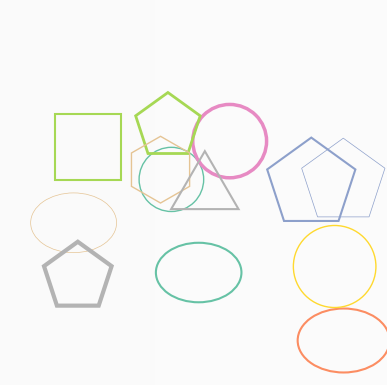[{"shape": "circle", "thickness": 1, "radius": 0.42, "center": [0.442, 0.534]}, {"shape": "oval", "thickness": 1.5, "radius": 0.55, "center": [0.513, 0.292]}, {"shape": "oval", "thickness": 1.5, "radius": 0.59, "center": [0.887, 0.116]}, {"shape": "pentagon", "thickness": 1.5, "radius": 0.6, "center": [0.803, 0.523]}, {"shape": "pentagon", "thickness": 0.5, "radius": 0.57, "center": [0.886, 0.528]}, {"shape": "circle", "thickness": 2.5, "radius": 0.48, "center": [0.593, 0.633]}, {"shape": "pentagon", "thickness": 2, "radius": 0.44, "center": [0.433, 0.672]}, {"shape": "square", "thickness": 1.5, "radius": 0.43, "center": [0.226, 0.618]}, {"shape": "circle", "thickness": 1, "radius": 0.53, "center": [0.864, 0.308]}, {"shape": "hexagon", "thickness": 1, "radius": 0.43, "center": [0.414, 0.559]}, {"shape": "oval", "thickness": 0.5, "radius": 0.55, "center": [0.19, 0.421]}, {"shape": "triangle", "thickness": 1.5, "radius": 0.5, "center": [0.529, 0.507]}, {"shape": "pentagon", "thickness": 3, "radius": 0.46, "center": [0.201, 0.28]}]